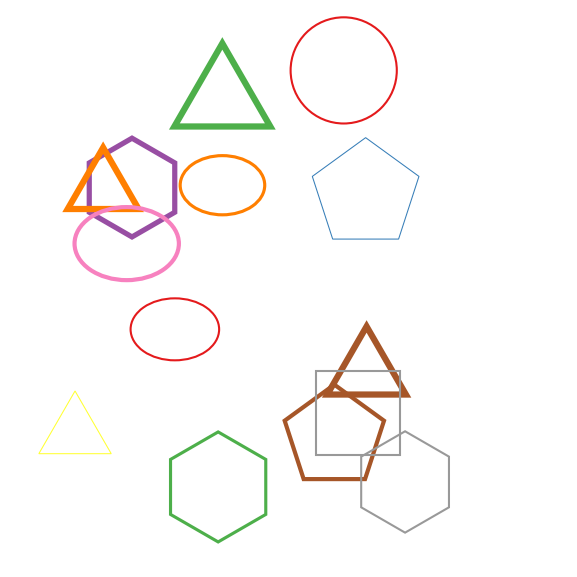[{"shape": "oval", "thickness": 1, "radius": 0.38, "center": [0.303, 0.429]}, {"shape": "circle", "thickness": 1, "radius": 0.46, "center": [0.595, 0.877]}, {"shape": "pentagon", "thickness": 0.5, "radius": 0.49, "center": [0.633, 0.664]}, {"shape": "hexagon", "thickness": 1.5, "radius": 0.48, "center": [0.378, 0.156]}, {"shape": "triangle", "thickness": 3, "radius": 0.48, "center": [0.385, 0.828]}, {"shape": "hexagon", "thickness": 2.5, "radius": 0.43, "center": [0.229, 0.674]}, {"shape": "oval", "thickness": 1.5, "radius": 0.37, "center": [0.385, 0.678]}, {"shape": "triangle", "thickness": 3, "radius": 0.35, "center": [0.179, 0.673]}, {"shape": "triangle", "thickness": 0.5, "radius": 0.36, "center": [0.13, 0.25]}, {"shape": "pentagon", "thickness": 2, "radius": 0.45, "center": [0.579, 0.243]}, {"shape": "triangle", "thickness": 3, "radius": 0.39, "center": [0.635, 0.355]}, {"shape": "oval", "thickness": 2, "radius": 0.45, "center": [0.219, 0.577]}, {"shape": "hexagon", "thickness": 1, "radius": 0.44, "center": [0.701, 0.165]}, {"shape": "square", "thickness": 1, "radius": 0.36, "center": [0.62, 0.285]}]